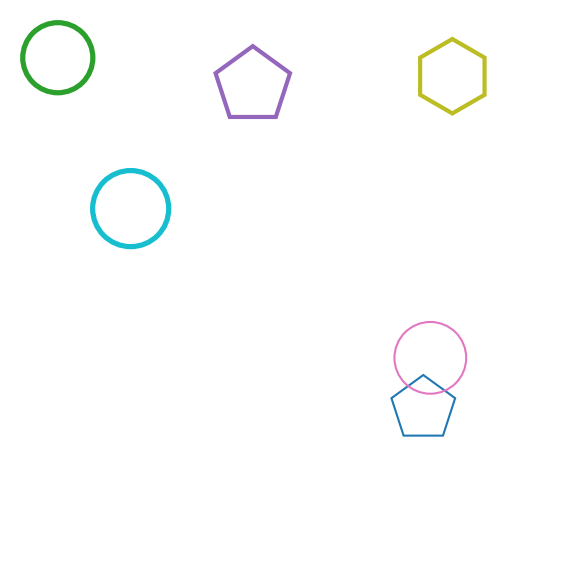[{"shape": "pentagon", "thickness": 1, "radius": 0.29, "center": [0.733, 0.292]}, {"shape": "circle", "thickness": 2.5, "radius": 0.3, "center": [0.1, 0.899]}, {"shape": "pentagon", "thickness": 2, "radius": 0.34, "center": [0.438, 0.851]}, {"shape": "circle", "thickness": 1, "radius": 0.31, "center": [0.745, 0.379]}, {"shape": "hexagon", "thickness": 2, "radius": 0.32, "center": [0.783, 0.867]}, {"shape": "circle", "thickness": 2.5, "radius": 0.33, "center": [0.226, 0.638]}]